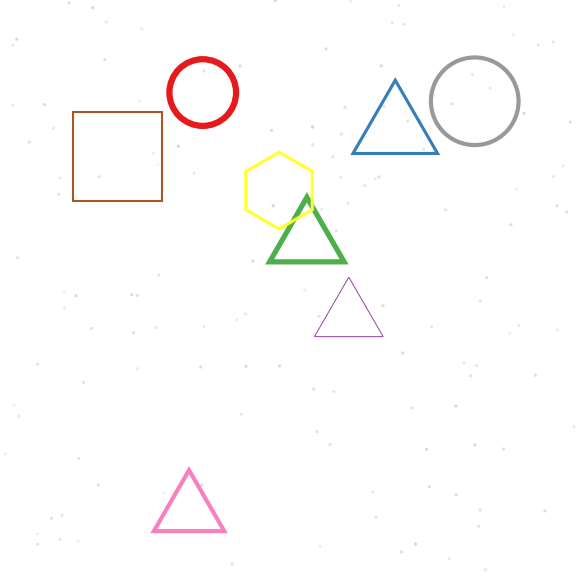[{"shape": "circle", "thickness": 3, "radius": 0.29, "center": [0.351, 0.839]}, {"shape": "triangle", "thickness": 1.5, "radius": 0.42, "center": [0.684, 0.776]}, {"shape": "triangle", "thickness": 2.5, "radius": 0.37, "center": [0.531, 0.583]}, {"shape": "triangle", "thickness": 0.5, "radius": 0.34, "center": [0.604, 0.451]}, {"shape": "hexagon", "thickness": 1.5, "radius": 0.33, "center": [0.483, 0.669]}, {"shape": "square", "thickness": 1, "radius": 0.38, "center": [0.203, 0.727]}, {"shape": "triangle", "thickness": 2, "radius": 0.35, "center": [0.327, 0.115]}, {"shape": "circle", "thickness": 2, "radius": 0.38, "center": [0.822, 0.824]}]